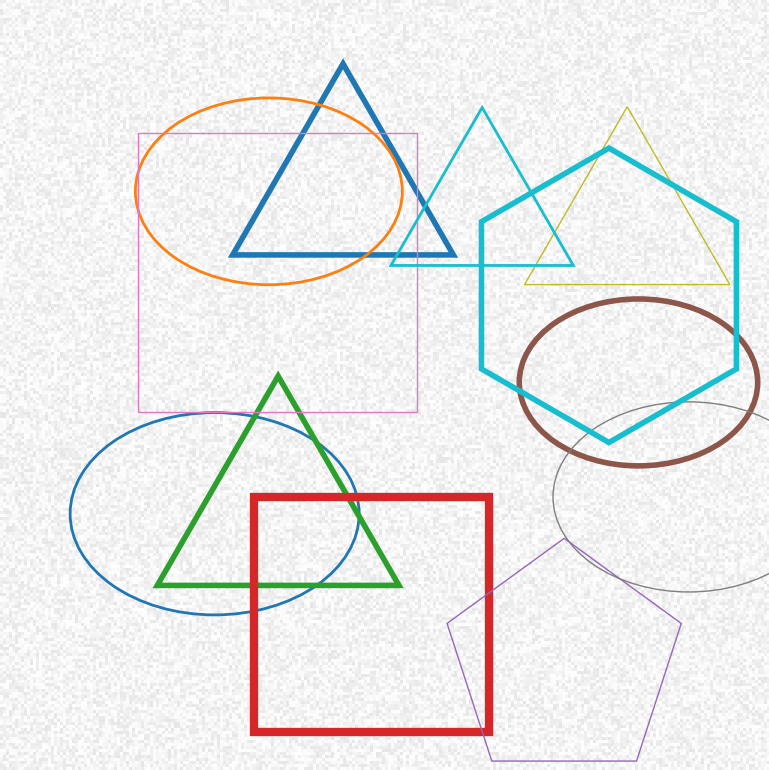[{"shape": "triangle", "thickness": 2, "radius": 0.83, "center": [0.445, 0.752]}, {"shape": "oval", "thickness": 1, "radius": 0.94, "center": [0.279, 0.333]}, {"shape": "oval", "thickness": 1, "radius": 0.87, "center": [0.349, 0.752]}, {"shape": "triangle", "thickness": 2, "radius": 0.91, "center": [0.361, 0.33]}, {"shape": "square", "thickness": 3, "radius": 0.76, "center": [0.482, 0.201]}, {"shape": "pentagon", "thickness": 0.5, "radius": 0.8, "center": [0.733, 0.141]}, {"shape": "oval", "thickness": 2, "radius": 0.77, "center": [0.829, 0.503]}, {"shape": "square", "thickness": 0.5, "radius": 0.91, "center": [0.361, 0.646]}, {"shape": "oval", "thickness": 0.5, "radius": 0.88, "center": [0.895, 0.355]}, {"shape": "triangle", "thickness": 0.5, "radius": 0.77, "center": [0.815, 0.707]}, {"shape": "triangle", "thickness": 1, "radius": 0.68, "center": [0.626, 0.724]}, {"shape": "hexagon", "thickness": 2, "radius": 0.96, "center": [0.791, 0.616]}]